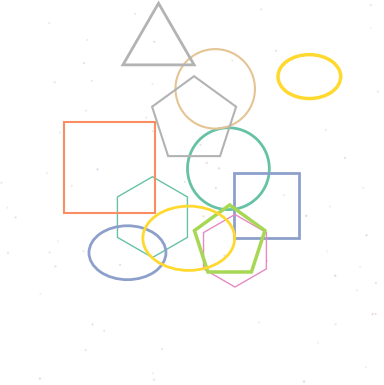[{"shape": "circle", "thickness": 2, "radius": 0.53, "center": [0.593, 0.562]}, {"shape": "hexagon", "thickness": 1, "radius": 0.52, "center": [0.396, 0.436]}, {"shape": "square", "thickness": 1.5, "radius": 0.59, "center": [0.285, 0.566]}, {"shape": "oval", "thickness": 2, "radius": 0.5, "center": [0.331, 0.344]}, {"shape": "square", "thickness": 2, "radius": 0.42, "center": [0.691, 0.467]}, {"shape": "hexagon", "thickness": 1, "radius": 0.47, "center": [0.61, 0.349]}, {"shape": "pentagon", "thickness": 2.5, "radius": 0.48, "center": [0.597, 0.371]}, {"shape": "oval", "thickness": 2.5, "radius": 0.41, "center": [0.803, 0.801]}, {"shape": "oval", "thickness": 2, "radius": 0.6, "center": [0.49, 0.381]}, {"shape": "circle", "thickness": 1.5, "radius": 0.52, "center": [0.559, 0.769]}, {"shape": "triangle", "thickness": 2, "radius": 0.53, "center": [0.412, 0.885]}, {"shape": "pentagon", "thickness": 1.5, "radius": 0.57, "center": [0.504, 0.687]}]